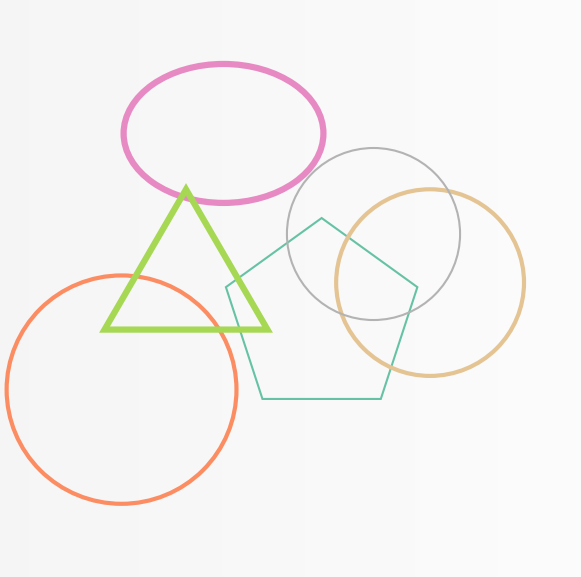[{"shape": "pentagon", "thickness": 1, "radius": 0.87, "center": [0.553, 0.448]}, {"shape": "circle", "thickness": 2, "radius": 0.99, "center": [0.209, 0.324]}, {"shape": "oval", "thickness": 3, "radius": 0.86, "center": [0.385, 0.768]}, {"shape": "triangle", "thickness": 3, "radius": 0.81, "center": [0.32, 0.509]}, {"shape": "circle", "thickness": 2, "radius": 0.81, "center": [0.74, 0.51]}, {"shape": "circle", "thickness": 1, "radius": 0.74, "center": [0.643, 0.594]}]